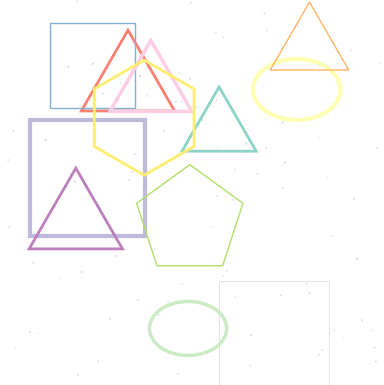[{"shape": "triangle", "thickness": 2, "radius": 0.56, "center": [0.569, 0.663]}, {"shape": "oval", "thickness": 3, "radius": 0.57, "center": [0.771, 0.768]}, {"shape": "square", "thickness": 3, "radius": 0.75, "center": [0.227, 0.538]}, {"shape": "triangle", "thickness": 2, "radius": 0.7, "center": [0.332, 0.782]}, {"shape": "square", "thickness": 1, "radius": 0.55, "center": [0.24, 0.829]}, {"shape": "triangle", "thickness": 1, "radius": 0.59, "center": [0.804, 0.877]}, {"shape": "pentagon", "thickness": 1, "radius": 0.73, "center": [0.493, 0.427]}, {"shape": "triangle", "thickness": 2.5, "radius": 0.61, "center": [0.392, 0.772]}, {"shape": "square", "thickness": 0.5, "radius": 0.72, "center": [0.712, 0.127]}, {"shape": "triangle", "thickness": 2, "radius": 0.7, "center": [0.197, 0.423]}, {"shape": "oval", "thickness": 2.5, "radius": 0.5, "center": [0.488, 0.147]}, {"shape": "hexagon", "thickness": 2, "radius": 0.75, "center": [0.374, 0.694]}]